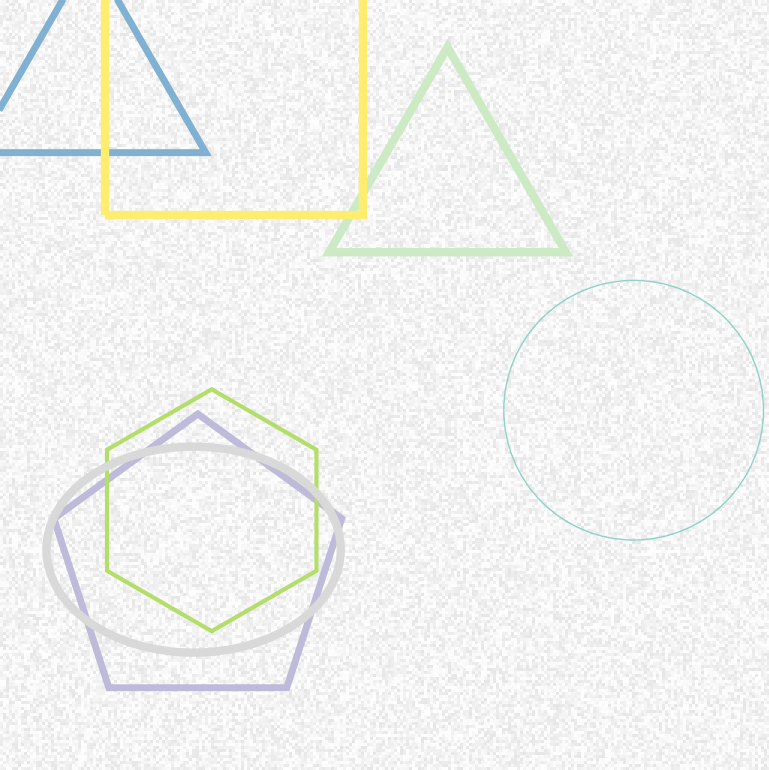[{"shape": "circle", "thickness": 0.5, "radius": 0.84, "center": [0.823, 0.467]}, {"shape": "pentagon", "thickness": 2.5, "radius": 0.98, "center": [0.257, 0.266]}, {"shape": "triangle", "thickness": 2.5, "radius": 0.87, "center": [0.117, 0.888]}, {"shape": "hexagon", "thickness": 1.5, "radius": 0.79, "center": [0.275, 0.337]}, {"shape": "oval", "thickness": 3, "radius": 0.96, "center": [0.251, 0.286]}, {"shape": "triangle", "thickness": 3, "radius": 0.89, "center": [0.581, 0.761]}, {"shape": "square", "thickness": 3, "radius": 0.84, "center": [0.304, 0.888]}]